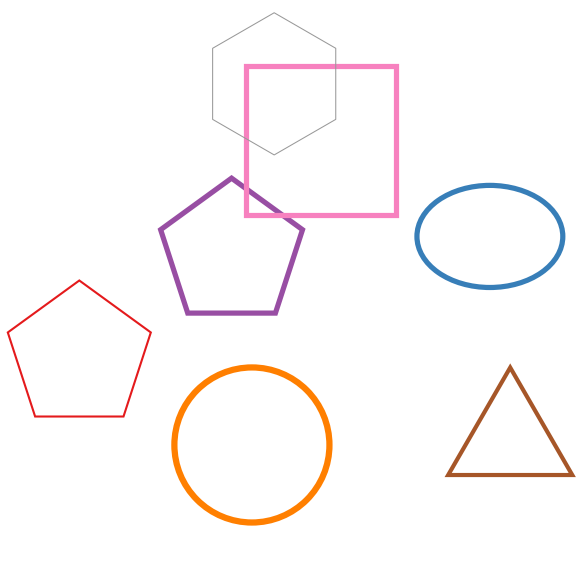[{"shape": "pentagon", "thickness": 1, "radius": 0.65, "center": [0.137, 0.383]}, {"shape": "oval", "thickness": 2.5, "radius": 0.63, "center": [0.848, 0.59]}, {"shape": "pentagon", "thickness": 2.5, "radius": 0.65, "center": [0.401, 0.561]}, {"shape": "circle", "thickness": 3, "radius": 0.67, "center": [0.436, 0.229]}, {"shape": "triangle", "thickness": 2, "radius": 0.62, "center": [0.883, 0.239]}, {"shape": "square", "thickness": 2.5, "radius": 0.65, "center": [0.556, 0.756]}, {"shape": "hexagon", "thickness": 0.5, "radius": 0.62, "center": [0.475, 0.854]}]